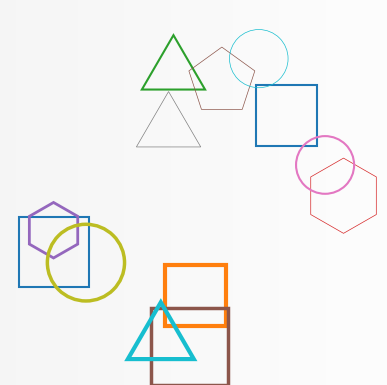[{"shape": "square", "thickness": 1.5, "radius": 0.45, "center": [0.14, 0.345]}, {"shape": "square", "thickness": 1.5, "radius": 0.4, "center": [0.739, 0.699]}, {"shape": "square", "thickness": 3, "radius": 0.39, "center": [0.504, 0.233]}, {"shape": "triangle", "thickness": 1.5, "radius": 0.47, "center": [0.448, 0.814]}, {"shape": "hexagon", "thickness": 0.5, "radius": 0.49, "center": [0.887, 0.492]}, {"shape": "hexagon", "thickness": 2, "radius": 0.36, "center": [0.138, 0.402]}, {"shape": "pentagon", "thickness": 0.5, "radius": 0.45, "center": [0.573, 0.788]}, {"shape": "square", "thickness": 2.5, "radius": 0.5, "center": [0.489, 0.1]}, {"shape": "circle", "thickness": 1.5, "radius": 0.37, "center": [0.839, 0.572]}, {"shape": "triangle", "thickness": 0.5, "radius": 0.48, "center": [0.435, 0.666]}, {"shape": "circle", "thickness": 2.5, "radius": 0.5, "center": [0.222, 0.318]}, {"shape": "circle", "thickness": 0.5, "radius": 0.38, "center": [0.668, 0.848]}, {"shape": "triangle", "thickness": 3, "radius": 0.49, "center": [0.415, 0.116]}]